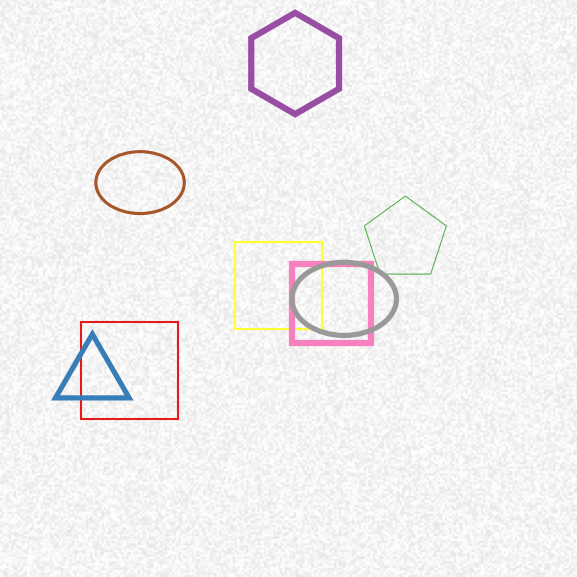[{"shape": "square", "thickness": 1, "radius": 0.42, "center": [0.225, 0.358]}, {"shape": "triangle", "thickness": 2.5, "radius": 0.37, "center": [0.16, 0.347]}, {"shape": "pentagon", "thickness": 0.5, "radius": 0.37, "center": [0.702, 0.585]}, {"shape": "hexagon", "thickness": 3, "radius": 0.44, "center": [0.511, 0.889]}, {"shape": "square", "thickness": 1, "radius": 0.38, "center": [0.482, 0.505]}, {"shape": "oval", "thickness": 1.5, "radius": 0.38, "center": [0.243, 0.683]}, {"shape": "square", "thickness": 3, "radius": 0.34, "center": [0.574, 0.473]}, {"shape": "oval", "thickness": 2.5, "radius": 0.45, "center": [0.596, 0.482]}]